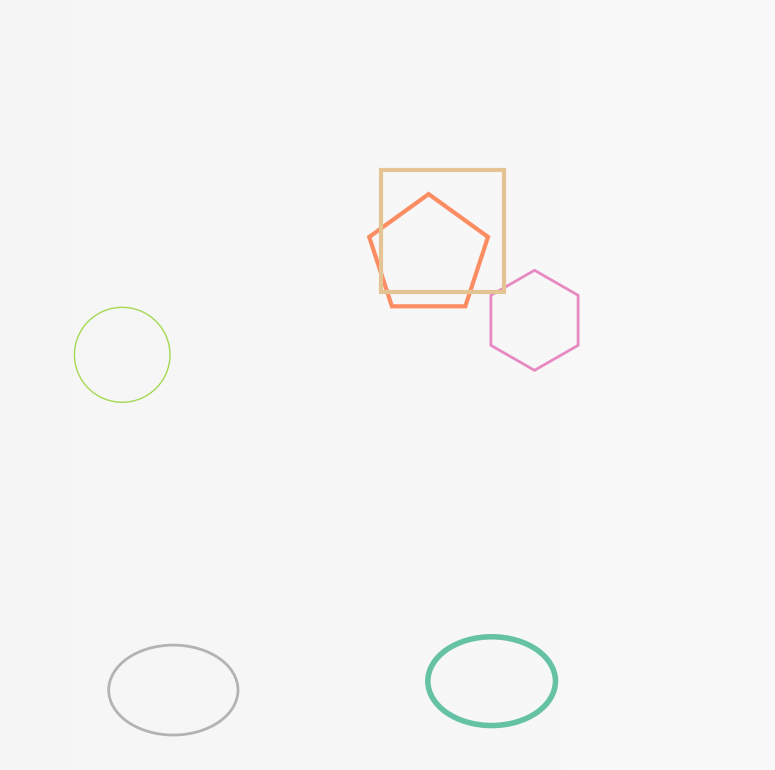[{"shape": "oval", "thickness": 2, "radius": 0.41, "center": [0.634, 0.115]}, {"shape": "pentagon", "thickness": 1.5, "radius": 0.4, "center": [0.553, 0.667]}, {"shape": "hexagon", "thickness": 1, "radius": 0.32, "center": [0.69, 0.584]}, {"shape": "circle", "thickness": 0.5, "radius": 0.31, "center": [0.158, 0.539]}, {"shape": "square", "thickness": 1.5, "radius": 0.4, "center": [0.571, 0.7]}, {"shape": "oval", "thickness": 1, "radius": 0.42, "center": [0.224, 0.104]}]